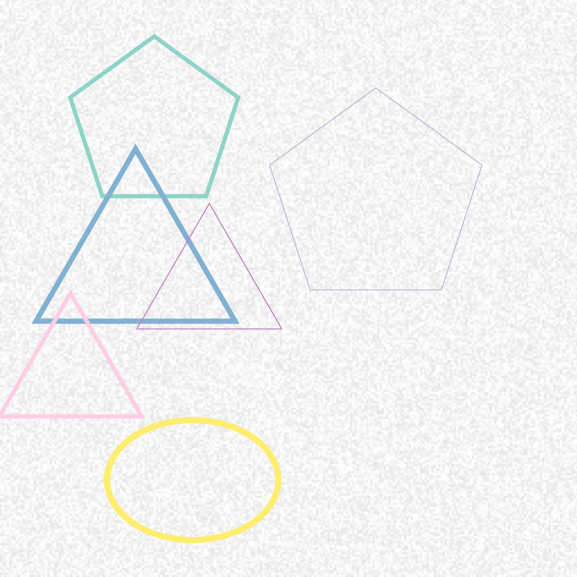[{"shape": "pentagon", "thickness": 2, "radius": 0.76, "center": [0.267, 0.783]}, {"shape": "pentagon", "thickness": 0.5, "radius": 0.97, "center": [0.651, 0.654]}, {"shape": "triangle", "thickness": 2.5, "radius": 0.99, "center": [0.235, 0.543]}, {"shape": "triangle", "thickness": 2, "radius": 0.71, "center": [0.122, 0.349]}, {"shape": "triangle", "thickness": 0.5, "radius": 0.72, "center": [0.362, 0.502]}, {"shape": "oval", "thickness": 3, "radius": 0.74, "center": [0.334, 0.168]}]